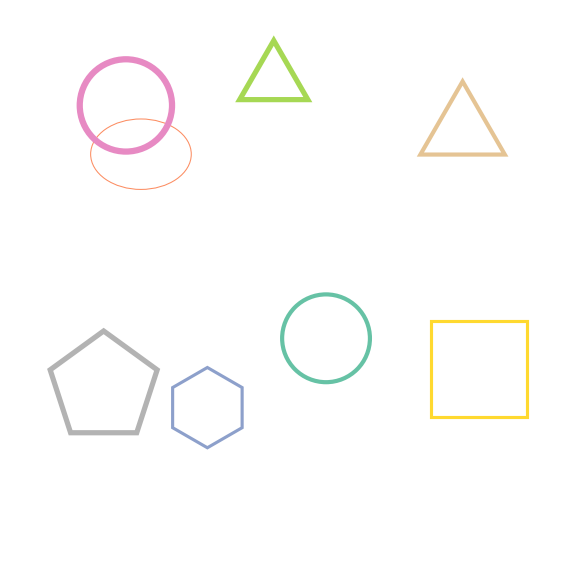[{"shape": "circle", "thickness": 2, "radius": 0.38, "center": [0.565, 0.413]}, {"shape": "oval", "thickness": 0.5, "radius": 0.44, "center": [0.244, 0.732]}, {"shape": "hexagon", "thickness": 1.5, "radius": 0.35, "center": [0.359, 0.293]}, {"shape": "circle", "thickness": 3, "radius": 0.4, "center": [0.218, 0.817]}, {"shape": "triangle", "thickness": 2.5, "radius": 0.34, "center": [0.474, 0.861]}, {"shape": "square", "thickness": 1.5, "radius": 0.41, "center": [0.83, 0.36]}, {"shape": "triangle", "thickness": 2, "radius": 0.42, "center": [0.801, 0.774]}, {"shape": "pentagon", "thickness": 2.5, "radius": 0.49, "center": [0.179, 0.329]}]